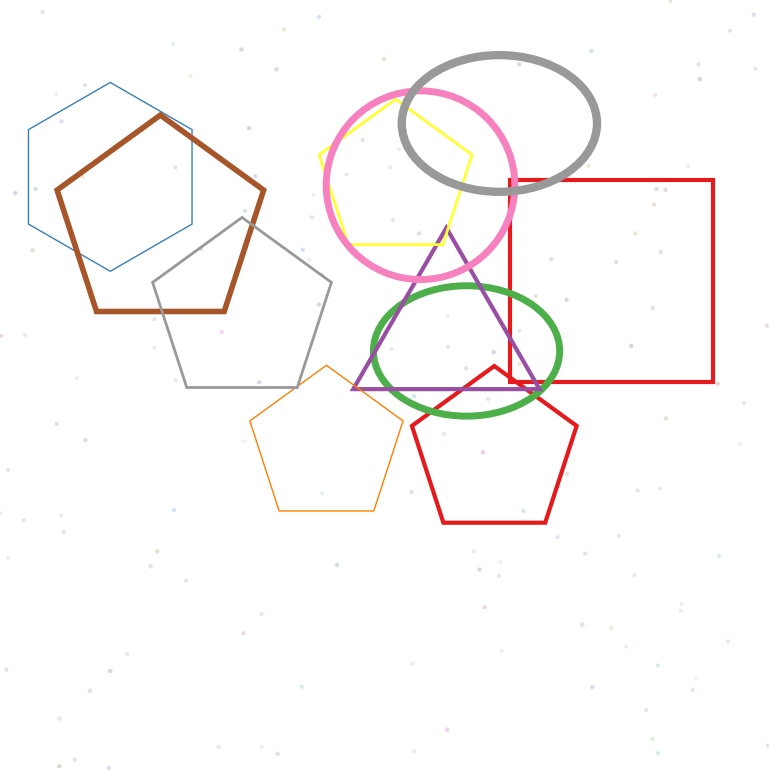[{"shape": "pentagon", "thickness": 1.5, "radius": 0.56, "center": [0.642, 0.412]}, {"shape": "square", "thickness": 1.5, "radius": 0.66, "center": [0.794, 0.636]}, {"shape": "hexagon", "thickness": 0.5, "radius": 0.61, "center": [0.143, 0.77]}, {"shape": "oval", "thickness": 2.5, "radius": 0.6, "center": [0.606, 0.544]}, {"shape": "triangle", "thickness": 1.5, "radius": 0.7, "center": [0.58, 0.564]}, {"shape": "pentagon", "thickness": 0.5, "radius": 0.52, "center": [0.424, 0.421]}, {"shape": "pentagon", "thickness": 1, "radius": 0.52, "center": [0.514, 0.767]}, {"shape": "pentagon", "thickness": 2, "radius": 0.71, "center": [0.208, 0.71]}, {"shape": "circle", "thickness": 2.5, "radius": 0.61, "center": [0.546, 0.759]}, {"shape": "oval", "thickness": 3, "radius": 0.63, "center": [0.649, 0.84]}, {"shape": "pentagon", "thickness": 1, "radius": 0.61, "center": [0.314, 0.596]}]